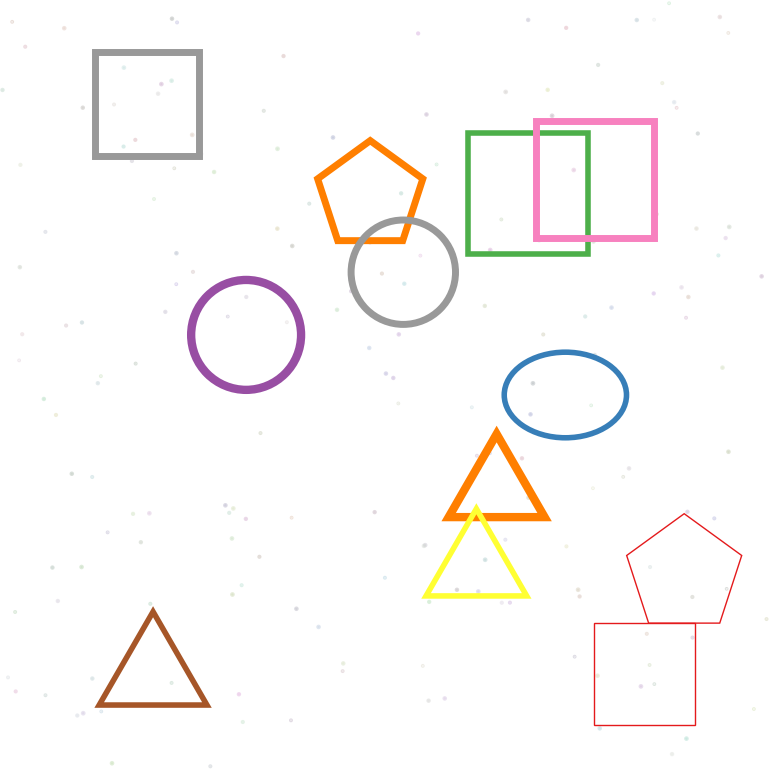[{"shape": "pentagon", "thickness": 0.5, "radius": 0.39, "center": [0.889, 0.254]}, {"shape": "square", "thickness": 0.5, "radius": 0.33, "center": [0.837, 0.125]}, {"shape": "oval", "thickness": 2, "radius": 0.4, "center": [0.734, 0.487]}, {"shape": "square", "thickness": 2, "radius": 0.39, "center": [0.686, 0.748]}, {"shape": "circle", "thickness": 3, "radius": 0.36, "center": [0.32, 0.565]}, {"shape": "triangle", "thickness": 3, "radius": 0.36, "center": [0.645, 0.364]}, {"shape": "pentagon", "thickness": 2.5, "radius": 0.36, "center": [0.481, 0.746]}, {"shape": "triangle", "thickness": 2, "radius": 0.38, "center": [0.619, 0.264]}, {"shape": "triangle", "thickness": 2, "radius": 0.4, "center": [0.199, 0.125]}, {"shape": "square", "thickness": 2.5, "radius": 0.38, "center": [0.772, 0.767]}, {"shape": "circle", "thickness": 2.5, "radius": 0.34, "center": [0.524, 0.646]}, {"shape": "square", "thickness": 2.5, "radius": 0.34, "center": [0.191, 0.865]}]